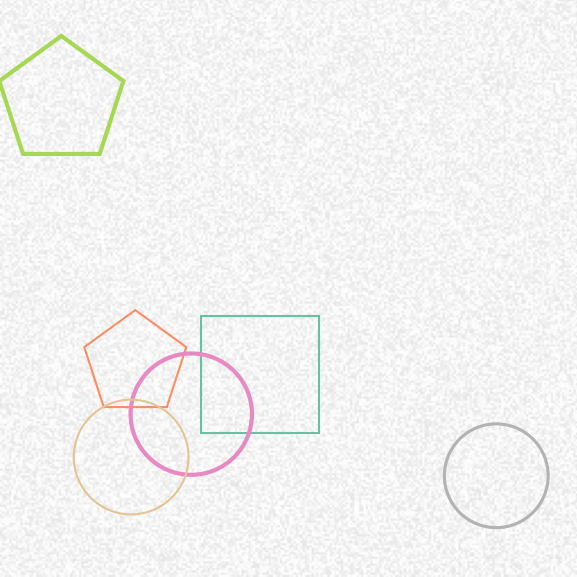[{"shape": "square", "thickness": 1, "radius": 0.51, "center": [0.451, 0.351]}, {"shape": "pentagon", "thickness": 1, "radius": 0.46, "center": [0.234, 0.369]}, {"shape": "circle", "thickness": 2, "radius": 0.53, "center": [0.331, 0.282]}, {"shape": "pentagon", "thickness": 2, "radius": 0.56, "center": [0.106, 0.824]}, {"shape": "circle", "thickness": 1, "radius": 0.5, "center": [0.227, 0.208]}, {"shape": "circle", "thickness": 1.5, "radius": 0.45, "center": [0.859, 0.175]}]